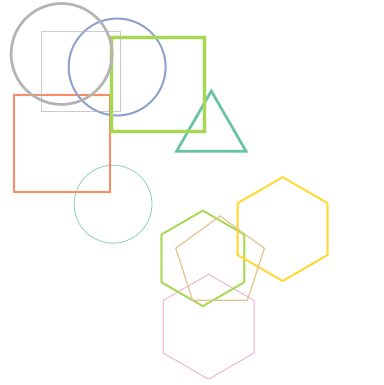[{"shape": "circle", "thickness": 0.5, "radius": 0.51, "center": [0.294, 0.47]}, {"shape": "triangle", "thickness": 2, "radius": 0.52, "center": [0.549, 0.659]}, {"shape": "square", "thickness": 1.5, "radius": 0.63, "center": [0.161, 0.627]}, {"shape": "circle", "thickness": 1.5, "radius": 0.63, "center": [0.304, 0.826]}, {"shape": "hexagon", "thickness": 0.5, "radius": 0.68, "center": [0.542, 0.151]}, {"shape": "hexagon", "thickness": 1.5, "radius": 0.62, "center": [0.527, 0.329]}, {"shape": "square", "thickness": 2.5, "radius": 0.6, "center": [0.409, 0.782]}, {"shape": "hexagon", "thickness": 1.5, "radius": 0.67, "center": [0.734, 0.405]}, {"shape": "pentagon", "thickness": 1, "radius": 0.6, "center": [0.572, 0.318]}, {"shape": "circle", "thickness": 2, "radius": 0.66, "center": [0.16, 0.86]}, {"shape": "square", "thickness": 0.5, "radius": 0.51, "center": [0.209, 0.816]}]